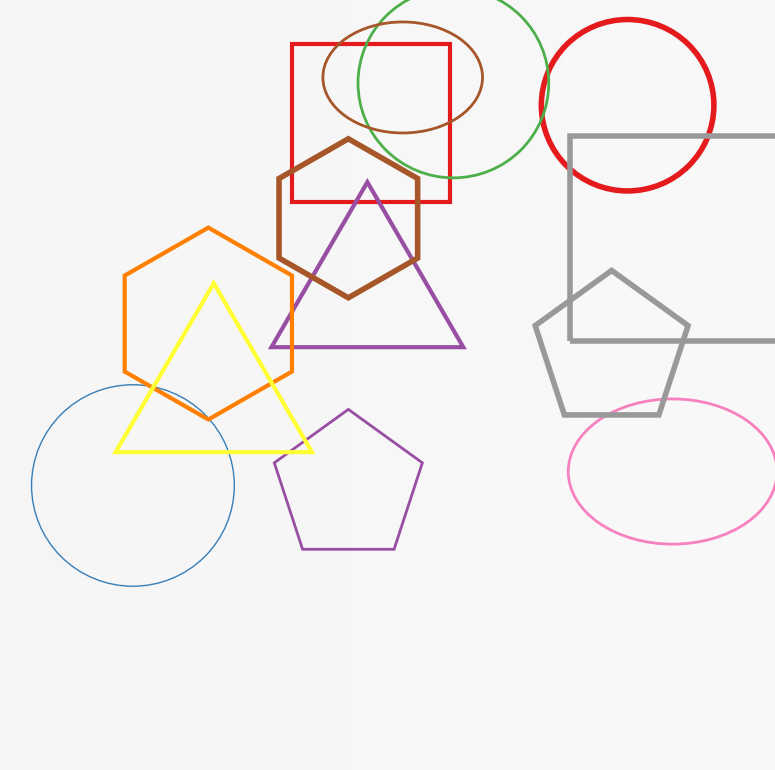[{"shape": "circle", "thickness": 2, "radius": 0.56, "center": [0.81, 0.863]}, {"shape": "square", "thickness": 1.5, "radius": 0.51, "center": [0.479, 0.84]}, {"shape": "circle", "thickness": 0.5, "radius": 0.65, "center": [0.172, 0.369]}, {"shape": "circle", "thickness": 1, "radius": 0.62, "center": [0.585, 0.892]}, {"shape": "pentagon", "thickness": 1, "radius": 0.5, "center": [0.449, 0.368]}, {"shape": "triangle", "thickness": 1.5, "radius": 0.71, "center": [0.474, 0.621]}, {"shape": "hexagon", "thickness": 1.5, "radius": 0.62, "center": [0.269, 0.58]}, {"shape": "triangle", "thickness": 1.5, "radius": 0.73, "center": [0.276, 0.486]}, {"shape": "oval", "thickness": 1, "radius": 0.51, "center": [0.52, 0.899]}, {"shape": "hexagon", "thickness": 2, "radius": 0.52, "center": [0.449, 0.717]}, {"shape": "oval", "thickness": 1, "radius": 0.67, "center": [0.868, 0.388]}, {"shape": "pentagon", "thickness": 2, "radius": 0.52, "center": [0.789, 0.545]}, {"shape": "square", "thickness": 2, "radius": 0.67, "center": [0.869, 0.691]}]